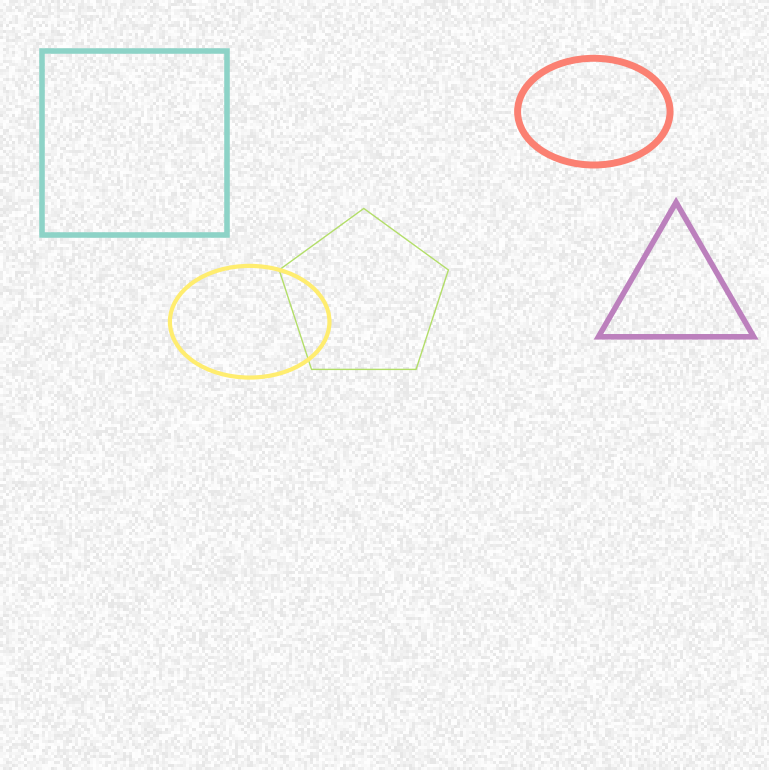[{"shape": "square", "thickness": 2, "radius": 0.6, "center": [0.174, 0.814]}, {"shape": "oval", "thickness": 2.5, "radius": 0.49, "center": [0.771, 0.855]}, {"shape": "pentagon", "thickness": 0.5, "radius": 0.58, "center": [0.472, 0.614]}, {"shape": "triangle", "thickness": 2, "radius": 0.58, "center": [0.878, 0.621]}, {"shape": "oval", "thickness": 1.5, "radius": 0.52, "center": [0.324, 0.582]}]